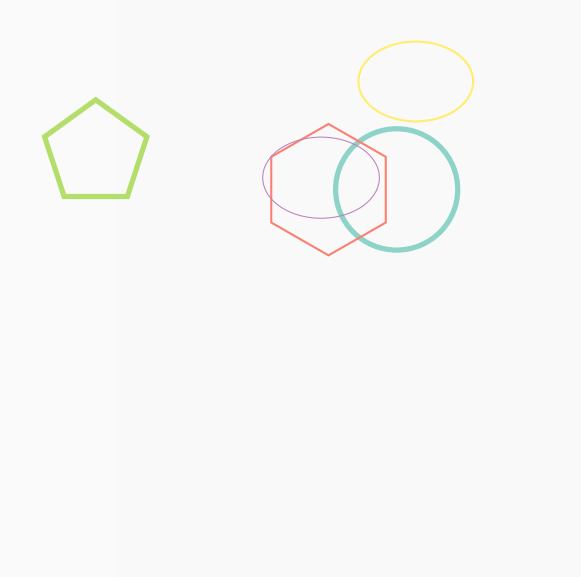[{"shape": "circle", "thickness": 2.5, "radius": 0.53, "center": [0.682, 0.671]}, {"shape": "hexagon", "thickness": 1, "radius": 0.57, "center": [0.565, 0.671]}, {"shape": "pentagon", "thickness": 2.5, "radius": 0.46, "center": [0.165, 0.734]}, {"shape": "oval", "thickness": 0.5, "radius": 0.5, "center": [0.552, 0.691]}, {"shape": "oval", "thickness": 1, "radius": 0.49, "center": [0.715, 0.858]}]